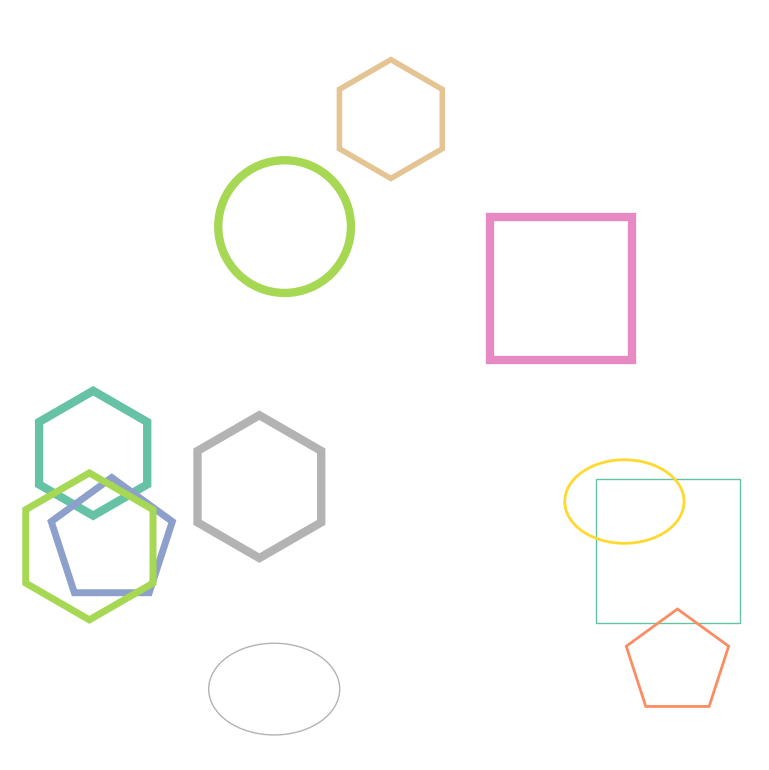[{"shape": "square", "thickness": 0.5, "radius": 0.47, "center": [0.867, 0.284]}, {"shape": "hexagon", "thickness": 3, "radius": 0.41, "center": [0.121, 0.411]}, {"shape": "pentagon", "thickness": 1, "radius": 0.35, "center": [0.88, 0.139]}, {"shape": "pentagon", "thickness": 2.5, "radius": 0.41, "center": [0.145, 0.297]}, {"shape": "square", "thickness": 3, "radius": 0.46, "center": [0.728, 0.625]}, {"shape": "circle", "thickness": 3, "radius": 0.43, "center": [0.37, 0.706]}, {"shape": "hexagon", "thickness": 2.5, "radius": 0.48, "center": [0.116, 0.29]}, {"shape": "oval", "thickness": 1, "radius": 0.39, "center": [0.811, 0.349]}, {"shape": "hexagon", "thickness": 2, "radius": 0.39, "center": [0.508, 0.845]}, {"shape": "oval", "thickness": 0.5, "radius": 0.43, "center": [0.356, 0.105]}, {"shape": "hexagon", "thickness": 3, "radius": 0.46, "center": [0.337, 0.368]}]